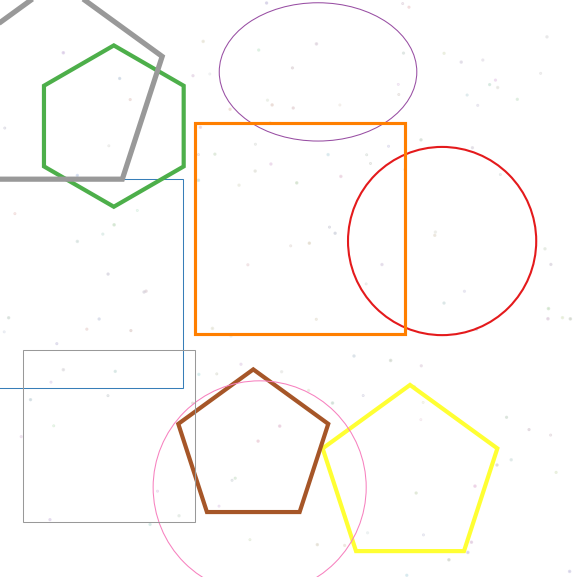[{"shape": "circle", "thickness": 1, "radius": 0.81, "center": [0.766, 0.582]}, {"shape": "square", "thickness": 0.5, "radius": 0.91, "center": [0.136, 0.508]}, {"shape": "hexagon", "thickness": 2, "radius": 0.7, "center": [0.197, 0.781]}, {"shape": "oval", "thickness": 0.5, "radius": 0.86, "center": [0.551, 0.875]}, {"shape": "square", "thickness": 1.5, "radius": 0.91, "center": [0.52, 0.603]}, {"shape": "pentagon", "thickness": 2, "radius": 0.8, "center": [0.71, 0.174]}, {"shape": "pentagon", "thickness": 2, "radius": 0.68, "center": [0.439, 0.223]}, {"shape": "circle", "thickness": 0.5, "radius": 0.92, "center": [0.45, 0.155]}, {"shape": "pentagon", "thickness": 2.5, "radius": 0.95, "center": [0.1, 0.843]}, {"shape": "square", "thickness": 0.5, "radius": 0.75, "center": [0.189, 0.244]}]